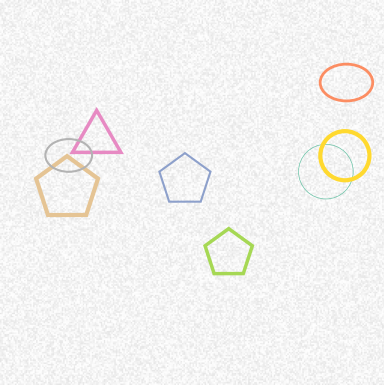[{"shape": "circle", "thickness": 0.5, "radius": 0.35, "center": [0.846, 0.554]}, {"shape": "oval", "thickness": 2, "radius": 0.34, "center": [0.9, 0.786]}, {"shape": "pentagon", "thickness": 1.5, "radius": 0.35, "center": [0.48, 0.533]}, {"shape": "triangle", "thickness": 2.5, "radius": 0.36, "center": [0.251, 0.641]}, {"shape": "pentagon", "thickness": 2.5, "radius": 0.32, "center": [0.594, 0.342]}, {"shape": "circle", "thickness": 3, "radius": 0.32, "center": [0.896, 0.596]}, {"shape": "pentagon", "thickness": 3, "radius": 0.42, "center": [0.174, 0.51]}, {"shape": "oval", "thickness": 1.5, "radius": 0.3, "center": [0.178, 0.596]}]